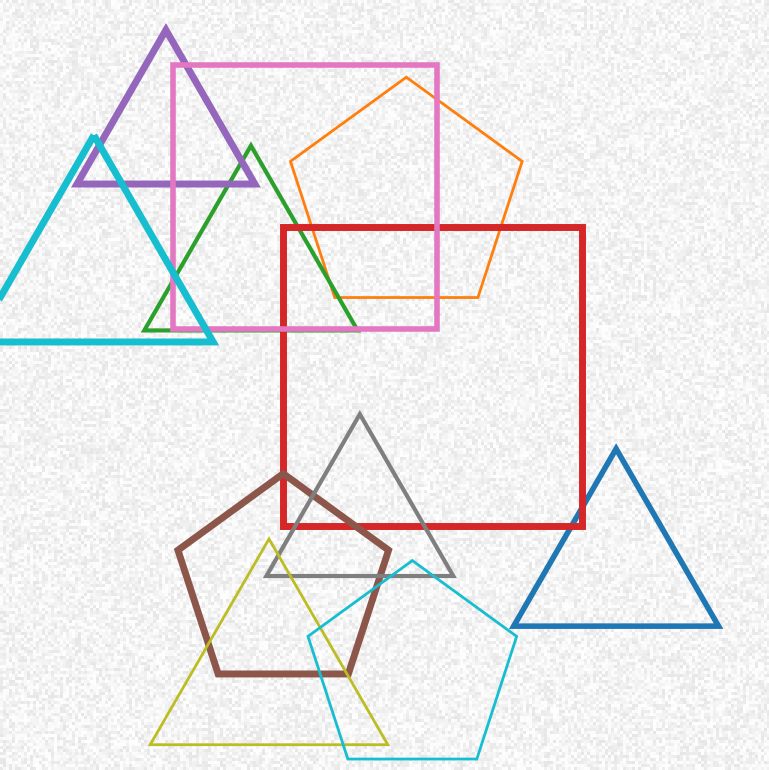[{"shape": "triangle", "thickness": 2, "radius": 0.77, "center": [0.8, 0.264]}, {"shape": "pentagon", "thickness": 1, "radius": 0.79, "center": [0.528, 0.742]}, {"shape": "triangle", "thickness": 1.5, "radius": 0.8, "center": [0.326, 0.651]}, {"shape": "square", "thickness": 2.5, "radius": 0.97, "center": [0.561, 0.511]}, {"shape": "triangle", "thickness": 2.5, "radius": 0.67, "center": [0.215, 0.828]}, {"shape": "pentagon", "thickness": 2.5, "radius": 0.72, "center": [0.368, 0.241]}, {"shape": "square", "thickness": 2, "radius": 0.86, "center": [0.396, 0.744]}, {"shape": "triangle", "thickness": 1.5, "radius": 0.7, "center": [0.467, 0.322]}, {"shape": "triangle", "thickness": 1, "radius": 0.89, "center": [0.349, 0.122]}, {"shape": "pentagon", "thickness": 1, "radius": 0.71, "center": [0.535, 0.13]}, {"shape": "triangle", "thickness": 2.5, "radius": 0.89, "center": [0.122, 0.645]}]